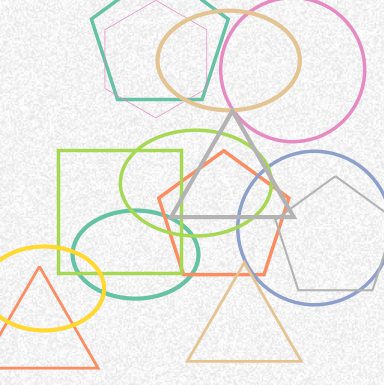[{"shape": "pentagon", "thickness": 2.5, "radius": 0.93, "center": [0.415, 0.893]}, {"shape": "oval", "thickness": 3, "radius": 0.82, "center": [0.352, 0.339]}, {"shape": "pentagon", "thickness": 2.5, "radius": 0.89, "center": [0.581, 0.431]}, {"shape": "triangle", "thickness": 2, "radius": 0.88, "center": [0.102, 0.132]}, {"shape": "circle", "thickness": 2.5, "radius": 1.0, "center": [0.817, 0.408]}, {"shape": "hexagon", "thickness": 0.5, "radius": 0.76, "center": [0.405, 0.846]}, {"shape": "circle", "thickness": 2.5, "radius": 0.94, "center": [0.76, 0.819]}, {"shape": "square", "thickness": 2.5, "radius": 0.8, "center": [0.31, 0.45]}, {"shape": "oval", "thickness": 2.5, "radius": 0.98, "center": [0.509, 0.524]}, {"shape": "oval", "thickness": 3, "radius": 0.78, "center": [0.115, 0.251]}, {"shape": "triangle", "thickness": 2, "radius": 0.85, "center": [0.635, 0.147]}, {"shape": "oval", "thickness": 3, "radius": 0.92, "center": [0.594, 0.843]}, {"shape": "triangle", "thickness": 3, "radius": 0.92, "center": [0.604, 0.528]}, {"shape": "pentagon", "thickness": 1.5, "radius": 0.82, "center": [0.871, 0.379]}]